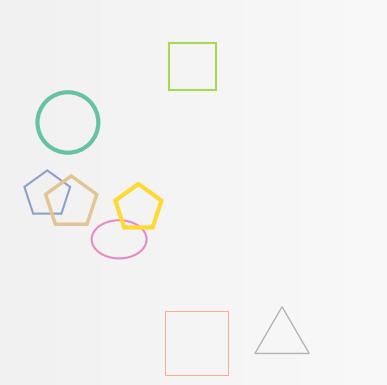[{"shape": "circle", "thickness": 3, "radius": 0.39, "center": [0.175, 0.682]}, {"shape": "square", "thickness": 0.5, "radius": 0.41, "center": [0.507, 0.109]}, {"shape": "pentagon", "thickness": 1.5, "radius": 0.31, "center": [0.122, 0.495]}, {"shape": "oval", "thickness": 1.5, "radius": 0.35, "center": [0.307, 0.378]}, {"shape": "square", "thickness": 1.5, "radius": 0.3, "center": [0.496, 0.827]}, {"shape": "pentagon", "thickness": 3, "radius": 0.31, "center": [0.357, 0.46]}, {"shape": "pentagon", "thickness": 2.5, "radius": 0.35, "center": [0.184, 0.474]}, {"shape": "triangle", "thickness": 1, "radius": 0.4, "center": [0.728, 0.122]}]